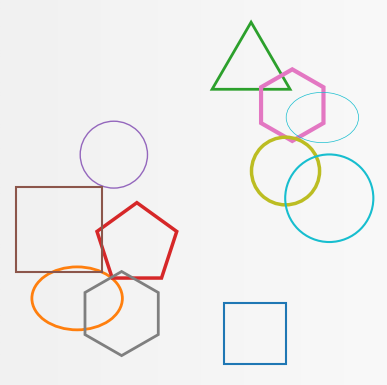[{"shape": "square", "thickness": 1.5, "radius": 0.4, "center": [0.659, 0.134]}, {"shape": "oval", "thickness": 2, "radius": 0.58, "center": [0.199, 0.225]}, {"shape": "triangle", "thickness": 2, "radius": 0.58, "center": [0.648, 0.826]}, {"shape": "pentagon", "thickness": 2.5, "radius": 0.54, "center": [0.353, 0.365]}, {"shape": "circle", "thickness": 1, "radius": 0.43, "center": [0.294, 0.598]}, {"shape": "square", "thickness": 1.5, "radius": 0.55, "center": [0.153, 0.404]}, {"shape": "hexagon", "thickness": 3, "radius": 0.46, "center": [0.754, 0.727]}, {"shape": "hexagon", "thickness": 2, "radius": 0.55, "center": [0.314, 0.186]}, {"shape": "circle", "thickness": 2.5, "radius": 0.44, "center": [0.737, 0.556]}, {"shape": "circle", "thickness": 1.5, "radius": 0.57, "center": [0.85, 0.485]}, {"shape": "oval", "thickness": 0.5, "radius": 0.47, "center": [0.832, 0.695]}]